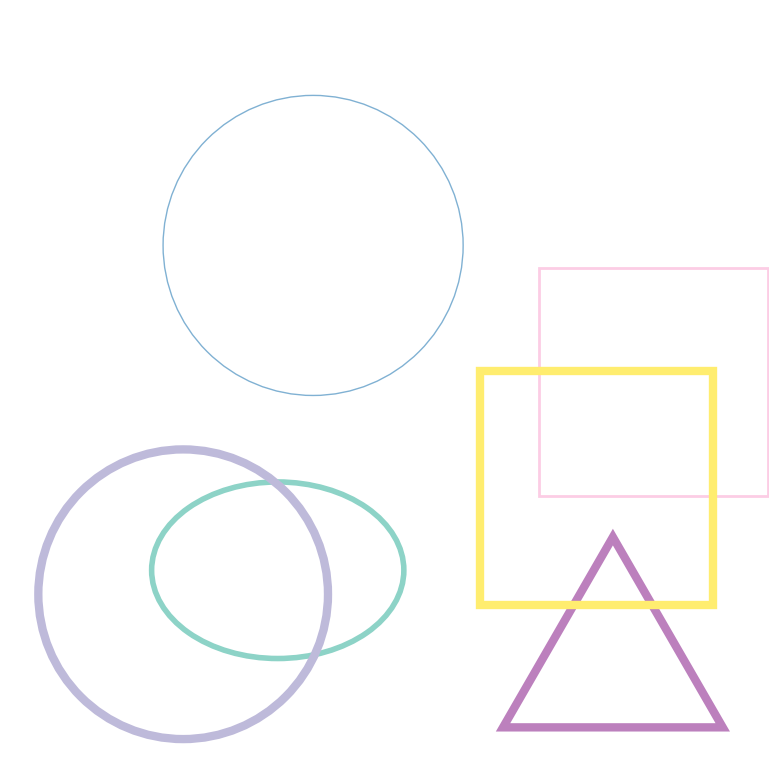[{"shape": "oval", "thickness": 2, "radius": 0.82, "center": [0.361, 0.259]}, {"shape": "circle", "thickness": 3, "radius": 0.94, "center": [0.238, 0.228]}, {"shape": "circle", "thickness": 0.5, "radius": 0.97, "center": [0.407, 0.681]}, {"shape": "square", "thickness": 1, "radius": 0.74, "center": [0.849, 0.504]}, {"shape": "triangle", "thickness": 3, "radius": 0.82, "center": [0.796, 0.138]}, {"shape": "square", "thickness": 3, "radius": 0.76, "center": [0.774, 0.366]}]